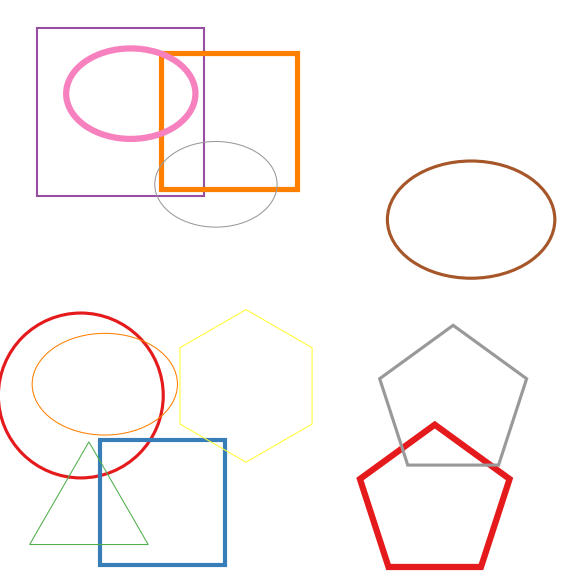[{"shape": "pentagon", "thickness": 3, "radius": 0.68, "center": [0.753, 0.128]}, {"shape": "circle", "thickness": 1.5, "radius": 0.71, "center": [0.14, 0.314]}, {"shape": "square", "thickness": 2, "radius": 0.54, "center": [0.282, 0.129]}, {"shape": "triangle", "thickness": 0.5, "radius": 0.59, "center": [0.154, 0.115]}, {"shape": "square", "thickness": 1, "radius": 0.72, "center": [0.208, 0.805]}, {"shape": "square", "thickness": 2.5, "radius": 0.59, "center": [0.396, 0.79]}, {"shape": "oval", "thickness": 0.5, "radius": 0.63, "center": [0.181, 0.334]}, {"shape": "hexagon", "thickness": 0.5, "radius": 0.66, "center": [0.426, 0.331]}, {"shape": "oval", "thickness": 1.5, "radius": 0.72, "center": [0.816, 0.619]}, {"shape": "oval", "thickness": 3, "radius": 0.56, "center": [0.226, 0.837]}, {"shape": "pentagon", "thickness": 1.5, "radius": 0.67, "center": [0.785, 0.302]}, {"shape": "oval", "thickness": 0.5, "radius": 0.53, "center": [0.374, 0.68]}]